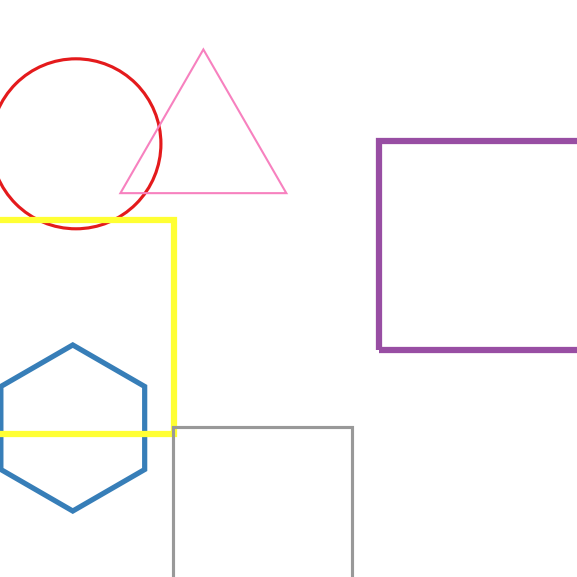[{"shape": "circle", "thickness": 1.5, "radius": 0.74, "center": [0.131, 0.75]}, {"shape": "hexagon", "thickness": 2.5, "radius": 0.72, "center": [0.126, 0.258]}, {"shape": "square", "thickness": 3, "radius": 0.9, "center": [0.836, 0.574]}, {"shape": "square", "thickness": 3, "radius": 0.93, "center": [0.117, 0.433]}, {"shape": "triangle", "thickness": 1, "radius": 0.83, "center": [0.352, 0.748]}, {"shape": "square", "thickness": 1.5, "radius": 0.77, "center": [0.454, 0.105]}]